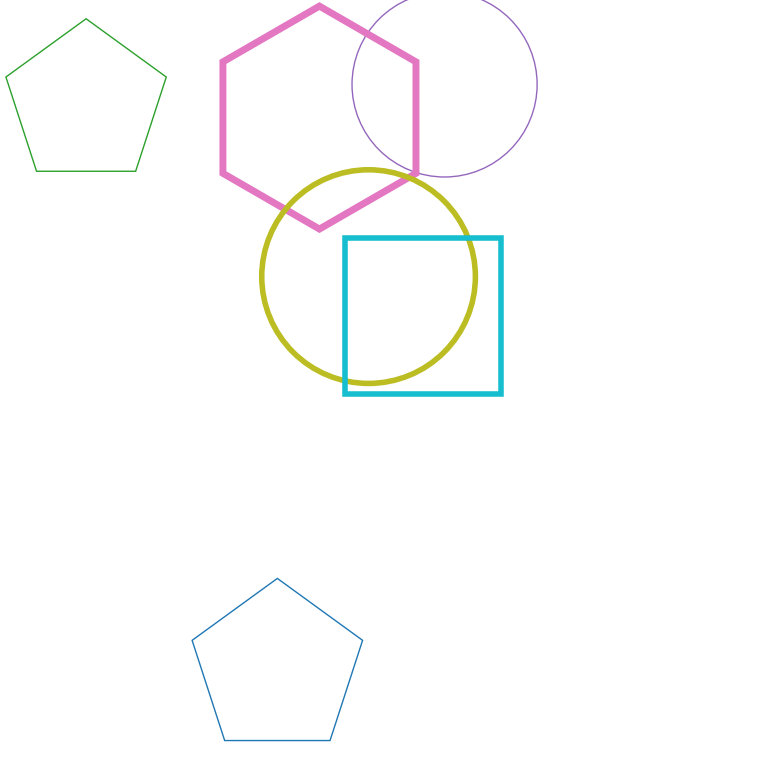[{"shape": "pentagon", "thickness": 0.5, "radius": 0.58, "center": [0.36, 0.132]}, {"shape": "pentagon", "thickness": 0.5, "radius": 0.55, "center": [0.112, 0.866]}, {"shape": "circle", "thickness": 0.5, "radius": 0.6, "center": [0.577, 0.89]}, {"shape": "hexagon", "thickness": 2.5, "radius": 0.72, "center": [0.415, 0.847]}, {"shape": "circle", "thickness": 2, "radius": 0.69, "center": [0.479, 0.641]}, {"shape": "square", "thickness": 2, "radius": 0.51, "center": [0.549, 0.59]}]